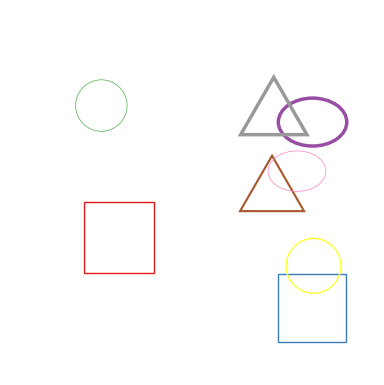[{"shape": "square", "thickness": 1, "radius": 0.46, "center": [0.31, 0.383]}, {"shape": "square", "thickness": 1, "radius": 0.44, "center": [0.81, 0.2]}, {"shape": "circle", "thickness": 0.5, "radius": 0.33, "center": [0.263, 0.726]}, {"shape": "oval", "thickness": 2.5, "radius": 0.44, "center": [0.812, 0.683]}, {"shape": "circle", "thickness": 1, "radius": 0.36, "center": [0.814, 0.309]}, {"shape": "triangle", "thickness": 1.5, "radius": 0.48, "center": [0.707, 0.5]}, {"shape": "oval", "thickness": 0.5, "radius": 0.38, "center": [0.771, 0.555]}, {"shape": "triangle", "thickness": 2.5, "radius": 0.5, "center": [0.711, 0.7]}]